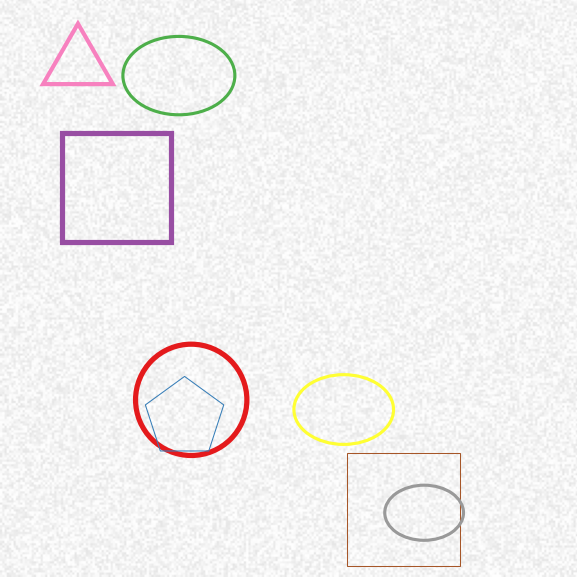[{"shape": "circle", "thickness": 2.5, "radius": 0.48, "center": [0.331, 0.307]}, {"shape": "pentagon", "thickness": 0.5, "radius": 0.36, "center": [0.32, 0.276]}, {"shape": "oval", "thickness": 1.5, "radius": 0.48, "center": [0.31, 0.868]}, {"shape": "square", "thickness": 2.5, "radius": 0.47, "center": [0.202, 0.674]}, {"shape": "oval", "thickness": 1.5, "radius": 0.43, "center": [0.595, 0.29]}, {"shape": "square", "thickness": 0.5, "radius": 0.49, "center": [0.699, 0.117]}, {"shape": "triangle", "thickness": 2, "radius": 0.35, "center": [0.135, 0.888]}, {"shape": "oval", "thickness": 1.5, "radius": 0.34, "center": [0.734, 0.111]}]